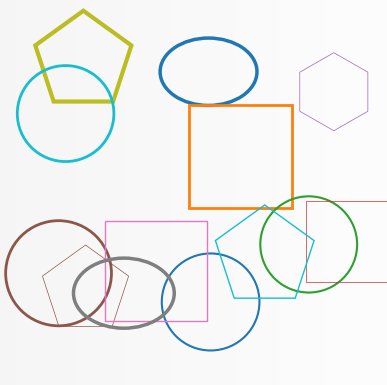[{"shape": "oval", "thickness": 2.5, "radius": 0.63, "center": [0.538, 0.814]}, {"shape": "circle", "thickness": 1.5, "radius": 0.63, "center": [0.544, 0.216]}, {"shape": "square", "thickness": 2, "radius": 0.67, "center": [0.62, 0.593]}, {"shape": "circle", "thickness": 1.5, "radius": 0.62, "center": [0.797, 0.365]}, {"shape": "square", "thickness": 0.5, "radius": 0.53, "center": [0.895, 0.372]}, {"shape": "hexagon", "thickness": 0.5, "radius": 0.51, "center": [0.862, 0.762]}, {"shape": "circle", "thickness": 2, "radius": 0.68, "center": [0.151, 0.29]}, {"shape": "pentagon", "thickness": 0.5, "radius": 0.58, "center": [0.221, 0.247]}, {"shape": "square", "thickness": 1, "radius": 0.65, "center": [0.403, 0.296]}, {"shape": "oval", "thickness": 2.5, "radius": 0.65, "center": [0.32, 0.239]}, {"shape": "pentagon", "thickness": 3, "radius": 0.65, "center": [0.215, 0.842]}, {"shape": "circle", "thickness": 2, "radius": 0.62, "center": [0.169, 0.705]}, {"shape": "pentagon", "thickness": 1, "radius": 0.67, "center": [0.683, 0.334]}]